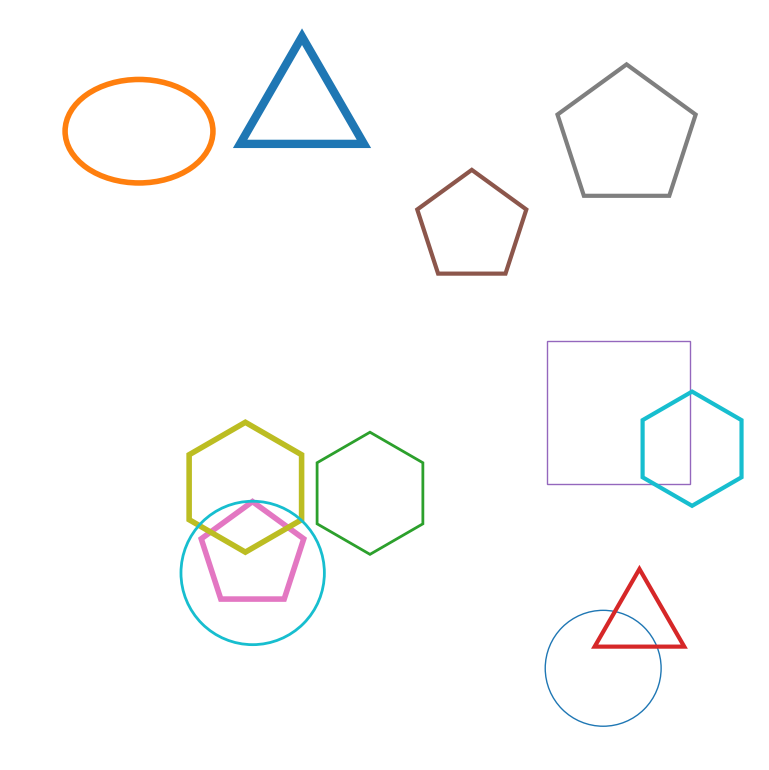[{"shape": "circle", "thickness": 0.5, "radius": 0.38, "center": [0.783, 0.132]}, {"shape": "triangle", "thickness": 3, "radius": 0.46, "center": [0.392, 0.86]}, {"shape": "oval", "thickness": 2, "radius": 0.48, "center": [0.181, 0.83]}, {"shape": "hexagon", "thickness": 1, "radius": 0.4, "center": [0.48, 0.359]}, {"shape": "triangle", "thickness": 1.5, "radius": 0.34, "center": [0.83, 0.194]}, {"shape": "square", "thickness": 0.5, "radius": 0.46, "center": [0.804, 0.464]}, {"shape": "pentagon", "thickness": 1.5, "radius": 0.37, "center": [0.613, 0.705]}, {"shape": "pentagon", "thickness": 2, "radius": 0.35, "center": [0.328, 0.279]}, {"shape": "pentagon", "thickness": 1.5, "radius": 0.47, "center": [0.814, 0.822]}, {"shape": "hexagon", "thickness": 2, "radius": 0.42, "center": [0.319, 0.367]}, {"shape": "hexagon", "thickness": 1.5, "radius": 0.37, "center": [0.899, 0.417]}, {"shape": "circle", "thickness": 1, "radius": 0.47, "center": [0.328, 0.256]}]